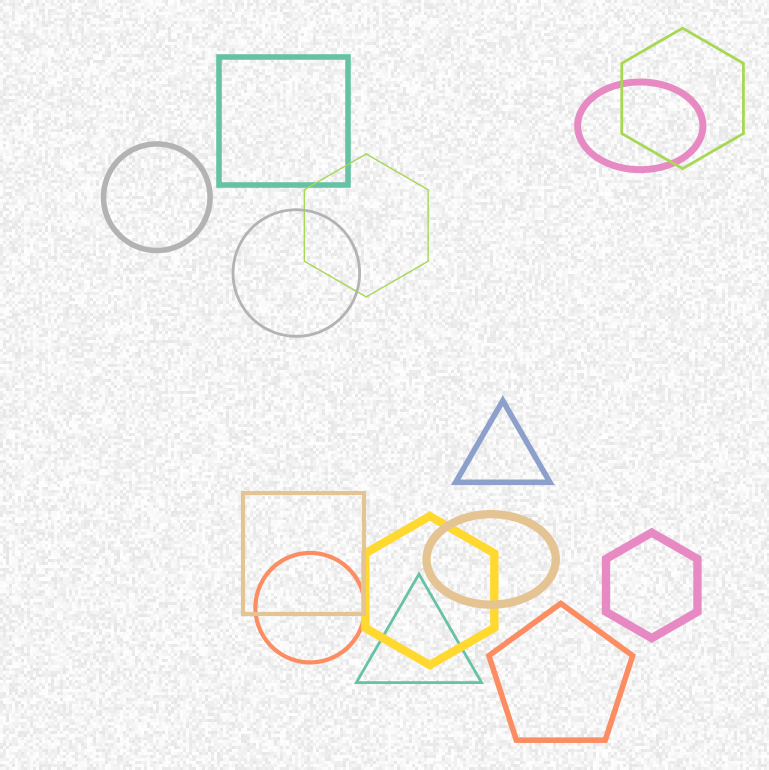[{"shape": "square", "thickness": 2, "radius": 0.42, "center": [0.368, 0.843]}, {"shape": "triangle", "thickness": 1, "radius": 0.47, "center": [0.544, 0.16]}, {"shape": "pentagon", "thickness": 2, "radius": 0.49, "center": [0.728, 0.118]}, {"shape": "circle", "thickness": 1.5, "radius": 0.36, "center": [0.403, 0.211]}, {"shape": "triangle", "thickness": 2, "radius": 0.35, "center": [0.653, 0.409]}, {"shape": "oval", "thickness": 2.5, "radius": 0.41, "center": [0.832, 0.837]}, {"shape": "hexagon", "thickness": 3, "radius": 0.34, "center": [0.846, 0.24]}, {"shape": "hexagon", "thickness": 0.5, "radius": 0.46, "center": [0.476, 0.707]}, {"shape": "hexagon", "thickness": 1, "radius": 0.46, "center": [0.886, 0.872]}, {"shape": "hexagon", "thickness": 3, "radius": 0.48, "center": [0.558, 0.233]}, {"shape": "oval", "thickness": 3, "radius": 0.42, "center": [0.638, 0.274]}, {"shape": "square", "thickness": 1.5, "radius": 0.39, "center": [0.395, 0.281]}, {"shape": "circle", "thickness": 2, "radius": 0.35, "center": [0.204, 0.744]}, {"shape": "circle", "thickness": 1, "radius": 0.41, "center": [0.385, 0.645]}]